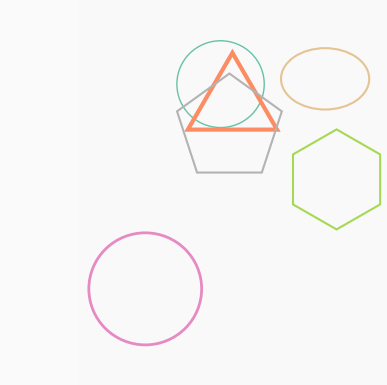[{"shape": "circle", "thickness": 1, "radius": 0.56, "center": [0.569, 0.781]}, {"shape": "triangle", "thickness": 3, "radius": 0.66, "center": [0.6, 0.73]}, {"shape": "circle", "thickness": 2, "radius": 0.73, "center": [0.375, 0.25]}, {"shape": "hexagon", "thickness": 1.5, "radius": 0.65, "center": [0.869, 0.534]}, {"shape": "oval", "thickness": 1.5, "radius": 0.57, "center": [0.839, 0.795]}, {"shape": "pentagon", "thickness": 1.5, "radius": 0.71, "center": [0.592, 0.667]}]